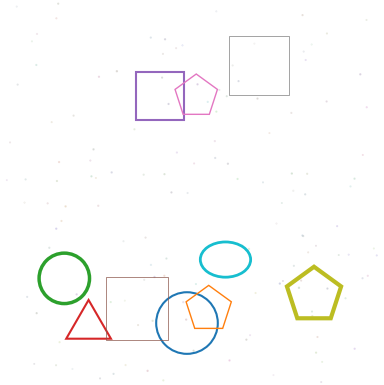[{"shape": "circle", "thickness": 1.5, "radius": 0.4, "center": [0.486, 0.161]}, {"shape": "pentagon", "thickness": 1, "radius": 0.31, "center": [0.542, 0.197]}, {"shape": "circle", "thickness": 2.5, "radius": 0.33, "center": [0.167, 0.277]}, {"shape": "triangle", "thickness": 1.5, "radius": 0.34, "center": [0.23, 0.154]}, {"shape": "square", "thickness": 1.5, "radius": 0.31, "center": [0.416, 0.75]}, {"shape": "square", "thickness": 0.5, "radius": 0.41, "center": [0.356, 0.199]}, {"shape": "pentagon", "thickness": 1, "radius": 0.29, "center": [0.51, 0.75]}, {"shape": "square", "thickness": 0.5, "radius": 0.39, "center": [0.673, 0.83]}, {"shape": "pentagon", "thickness": 3, "radius": 0.37, "center": [0.816, 0.233]}, {"shape": "oval", "thickness": 2, "radius": 0.33, "center": [0.586, 0.326]}]